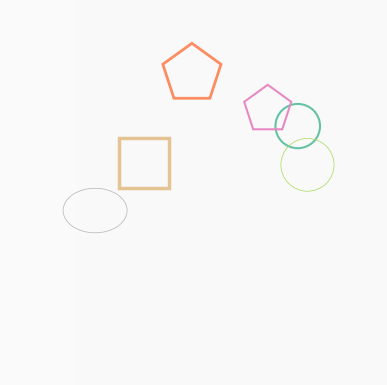[{"shape": "circle", "thickness": 1.5, "radius": 0.29, "center": [0.768, 0.673]}, {"shape": "pentagon", "thickness": 2, "radius": 0.39, "center": [0.495, 0.809]}, {"shape": "pentagon", "thickness": 1.5, "radius": 0.32, "center": [0.691, 0.716]}, {"shape": "circle", "thickness": 0.5, "radius": 0.34, "center": [0.794, 0.572]}, {"shape": "square", "thickness": 2.5, "radius": 0.32, "center": [0.372, 0.577]}, {"shape": "oval", "thickness": 0.5, "radius": 0.41, "center": [0.245, 0.453]}]